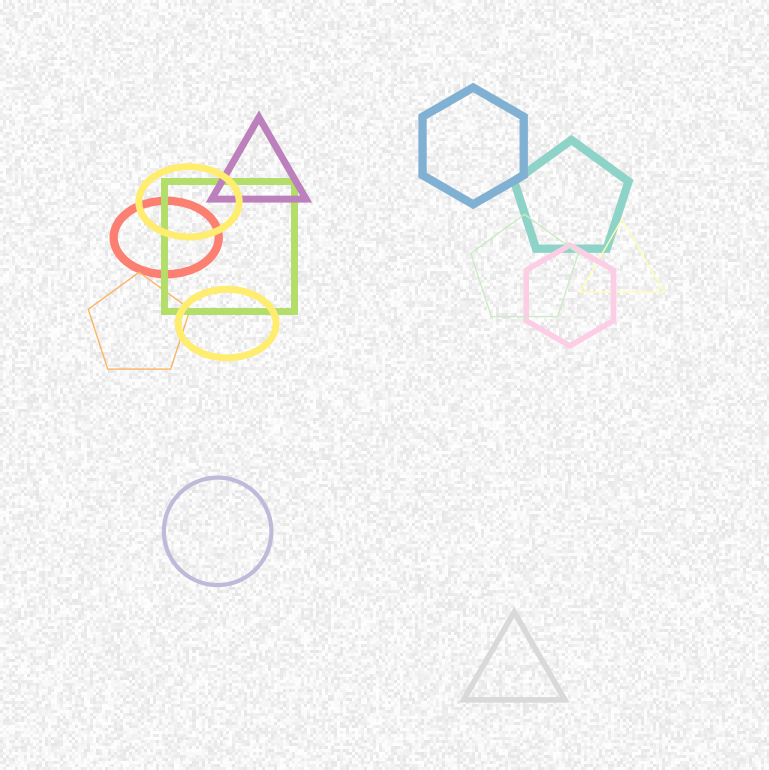[{"shape": "pentagon", "thickness": 3, "radius": 0.39, "center": [0.742, 0.74]}, {"shape": "triangle", "thickness": 0.5, "radius": 0.31, "center": [0.808, 0.652]}, {"shape": "circle", "thickness": 1.5, "radius": 0.35, "center": [0.283, 0.31]}, {"shape": "oval", "thickness": 3, "radius": 0.34, "center": [0.216, 0.692]}, {"shape": "hexagon", "thickness": 3, "radius": 0.38, "center": [0.614, 0.81]}, {"shape": "pentagon", "thickness": 0.5, "radius": 0.35, "center": [0.181, 0.577]}, {"shape": "square", "thickness": 2.5, "radius": 0.42, "center": [0.297, 0.68]}, {"shape": "hexagon", "thickness": 2, "radius": 0.33, "center": [0.74, 0.616]}, {"shape": "triangle", "thickness": 2, "radius": 0.38, "center": [0.668, 0.129]}, {"shape": "triangle", "thickness": 2.5, "radius": 0.35, "center": [0.336, 0.777]}, {"shape": "pentagon", "thickness": 0.5, "radius": 0.37, "center": [0.681, 0.648]}, {"shape": "oval", "thickness": 2.5, "radius": 0.33, "center": [0.245, 0.738]}, {"shape": "oval", "thickness": 2.5, "radius": 0.32, "center": [0.295, 0.58]}]